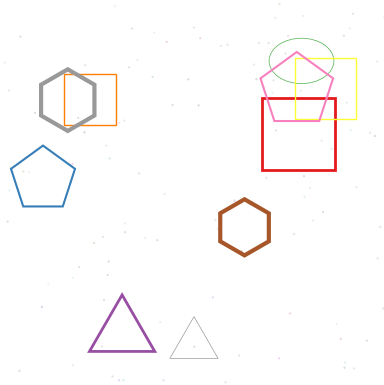[{"shape": "square", "thickness": 2, "radius": 0.47, "center": [0.775, 0.652]}, {"shape": "pentagon", "thickness": 1.5, "radius": 0.44, "center": [0.112, 0.534]}, {"shape": "oval", "thickness": 0.5, "radius": 0.42, "center": [0.783, 0.842]}, {"shape": "triangle", "thickness": 2, "radius": 0.49, "center": [0.317, 0.136]}, {"shape": "square", "thickness": 1, "radius": 0.34, "center": [0.233, 0.742]}, {"shape": "square", "thickness": 1, "radius": 0.4, "center": [0.846, 0.771]}, {"shape": "hexagon", "thickness": 3, "radius": 0.36, "center": [0.635, 0.41]}, {"shape": "pentagon", "thickness": 1.5, "radius": 0.5, "center": [0.771, 0.766]}, {"shape": "hexagon", "thickness": 3, "radius": 0.4, "center": [0.176, 0.74]}, {"shape": "triangle", "thickness": 0.5, "radius": 0.36, "center": [0.504, 0.105]}]